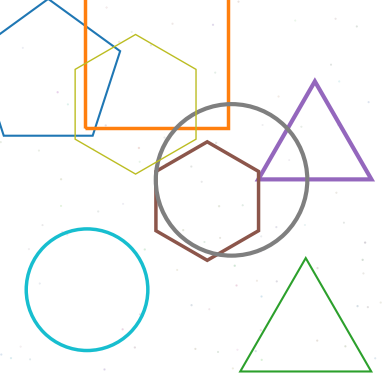[{"shape": "pentagon", "thickness": 1.5, "radius": 0.98, "center": [0.125, 0.806]}, {"shape": "square", "thickness": 2.5, "radius": 0.92, "center": [0.407, 0.854]}, {"shape": "triangle", "thickness": 1.5, "radius": 0.98, "center": [0.794, 0.133]}, {"shape": "triangle", "thickness": 3, "radius": 0.85, "center": [0.818, 0.619]}, {"shape": "hexagon", "thickness": 2.5, "radius": 0.77, "center": [0.538, 0.478]}, {"shape": "circle", "thickness": 3, "radius": 0.98, "center": [0.601, 0.533]}, {"shape": "hexagon", "thickness": 1, "radius": 0.91, "center": [0.352, 0.729]}, {"shape": "circle", "thickness": 2.5, "radius": 0.79, "center": [0.226, 0.247]}]